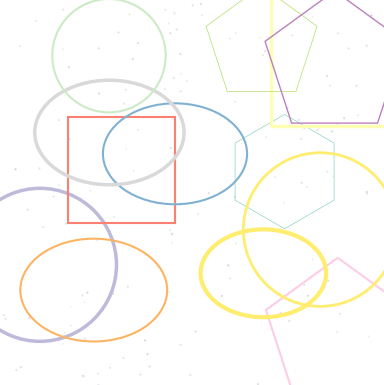[{"shape": "hexagon", "thickness": 0.5, "radius": 0.74, "center": [0.739, 0.554]}, {"shape": "square", "thickness": 2.5, "radius": 0.97, "center": [0.898, 0.865]}, {"shape": "circle", "thickness": 2.5, "radius": 0.99, "center": [0.104, 0.312]}, {"shape": "square", "thickness": 1.5, "radius": 0.69, "center": [0.316, 0.559]}, {"shape": "oval", "thickness": 1.5, "radius": 0.94, "center": [0.455, 0.601]}, {"shape": "oval", "thickness": 1.5, "radius": 0.95, "center": [0.244, 0.247]}, {"shape": "pentagon", "thickness": 0.5, "radius": 0.76, "center": [0.679, 0.885]}, {"shape": "pentagon", "thickness": 1.5, "radius": 0.98, "center": [0.877, 0.134]}, {"shape": "oval", "thickness": 2.5, "radius": 0.97, "center": [0.284, 0.656]}, {"shape": "pentagon", "thickness": 1, "radius": 0.95, "center": [0.869, 0.834]}, {"shape": "circle", "thickness": 1.5, "radius": 0.74, "center": [0.283, 0.855]}, {"shape": "oval", "thickness": 3, "radius": 0.81, "center": [0.684, 0.29]}, {"shape": "circle", "thickness": 2, "radius": 1.0, "center": [0.832, 0.404]}]